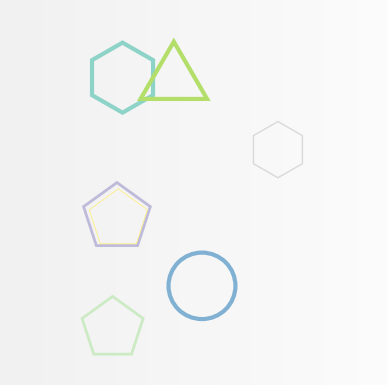[{"shape": "hexagon", "thickness": 3, "radius": 0.45, "center": [0.316, 0.798]}, {"shape": "pentagon", "thickness": 2, "radius": 0.45, "center": [0.302, 0.435]}, {"shape": "circle", "thickness": 3, "radius": 0.43, "center": [0.521, 0.258]}, {"shape": "triangle", "thickness": 3, "radius": 0.5, "center": [0.449, 0.793]}, {"shape": "hexagon", "thickness": 1, "radius": 0.36, "center": [0.717, 0.611]}, {"shape": "pentagon", "thickness": 2, "radius": 0.41, "center": [0.291, 0.147]}, {"shape": "pentagon", "thickness": 0.5, "radius": 0.39, "center": [0.305, 0.431]}]